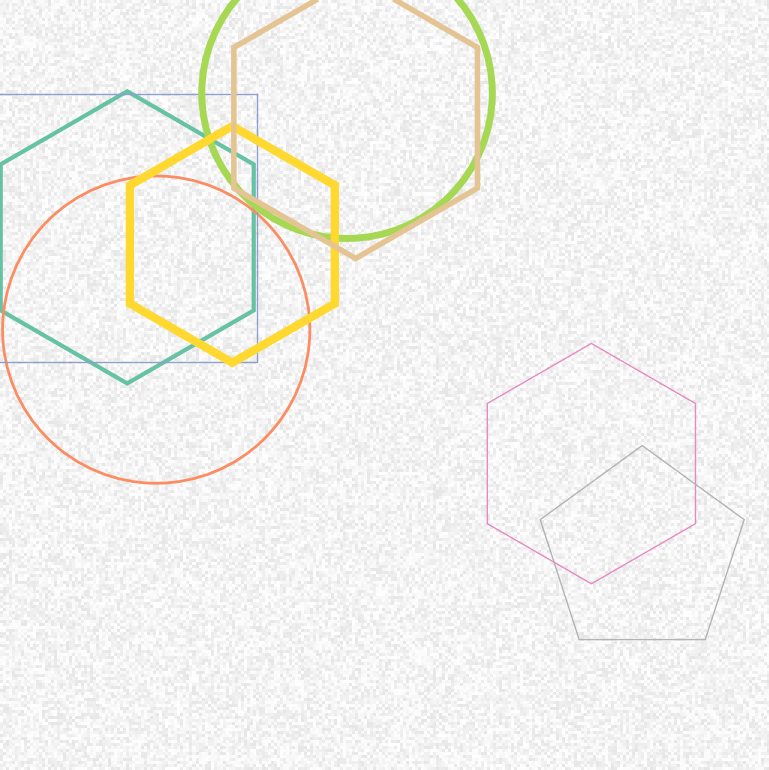[{"shape": "hexagon", "thickness": 1.5, "radius": 0.95, "center": [0.165, 0.692]}, {"shape": "circle", "thickness": 1, "radius": 1.0, "center": [0.203, 0.572]}, {"shape": "square", "thickness": 0.5, "radius": 0.87, "center": [0.16, 0.704]}, {"shape": "hexagon", "thickness": 0.5, "radius": 0.78, "center": [0.768, 0.398]}, {"shape": "circle", "thickness": 2.5, "radius": 0.94, "center": [0.451, 0.879]}, {"shape": "hexagon", "thickness": 3, "radius": 0.77, "center": [0.302, 0.683]}, {"shape": "hexagon", "thickness": 2, "radius": 0.91, "center": [0.462, 0.847]}, {"shape": "pentagon", "thickness": 0.5, "radius": 0.7, "center": [0.834, 0.282]}]